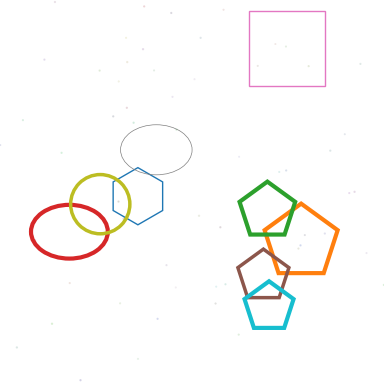[{"shape": "hexagon", "thickness": 1, "radius": 0.37, "center": [0.358, 0.49]}, {"shape": "pentagon", "thickness": 3, "radius": 0.5, "center": [0.782, 0.371]}, {"shape": "pentagon", "thickness": 3, "radius": 0.38, "center": [0.694, 0.452]}, {"shape": "oval", "thickness": 3, "radius": 0.5, "center": [0.18, 0.398]}, {"shape": "pentagon", "thickness": 2.5, "radius": 0.35, "center": [0.684, 0.283]}, {"shape": "square", "thickness": 1, "radius": 0.49, "center": [0.744, 0.874]}, {"shape": "oval", "thickness": 0.5, "radius": 0.46, "center": [0.406, 0.611]}, {"shape": "circle", "thickness": 2.5, "radius": 0.38, "center": [0.26, 0.47]}, {"shape": "pentagon", "thickness": 3, "radius": 0.33, "center": [0.699, 0.202]}]